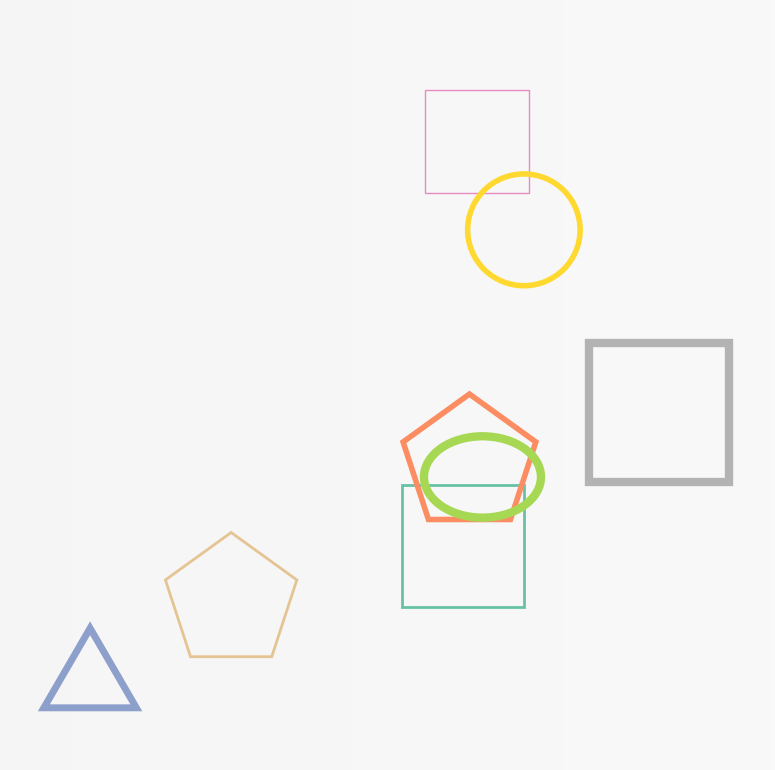[{"shape": "square", "thickness": 1, "radius": 0.4, "center": [0.597, 0.291]}, {"shape": "pentagon", "thickness": 2, "radius": 0.45, "center": [0.606, 0.398]}, {"shape": "triangle", "thickness": 2.5, "radius": 0.34, "center": [0.116, 0.115]}, {"shape": "square", "thickness": 0.5, "radius": 0.34, "center": [0.616, 0.816]}, {"shape": "oval", "thickness": 3, "radius": 0.38, "center": [0.623, 0.381]}, {"shape": "circle", "thickness": 2, "radius": 0.36, "center": [0.676, 0.702]}, {"shape": "pentagon", "thickness": 1, "radius": 0.45, "center": [0.298, 0.219]}, {"shape": "square", "thickness": 3, "radius": 0.45, "center": [0.85, 0.464]}]